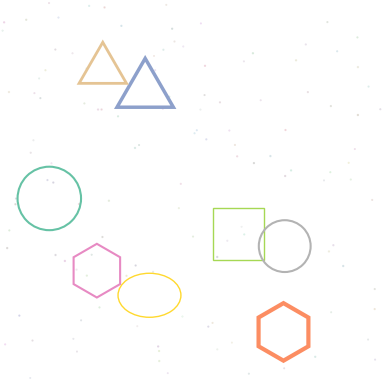[{"shape": "circle", "thickness": 1.5, "radius": 0.41, "center": [0.128, 0.485]}, {"shape": "hexagon", "thickness": 3, "radius": 0.37, "center": [0.736, 0.138]}, {"shape": "triangle", "thickness": 2.5, "radius": 0.42, "center": [0.377, 0.764]}, {"shape": "hexagon", "thickness": 1.5, "radius": 0.35, "center": [0.252, 0.297]}, {"shape": "square", "thickness": 1, "radius": 0.33, "center": [0.619, 0.392]}, {"shape": "oval", "thickness": 1, "radius": 0.41, "center": [0.388, 0.233]}, {"shape": "triangle", "thickness": 2, "radius": 0.36, "center": [0.267, 0.819]}, {"shape": "circle", "thickness": 1.5, "radius": 0.34, "center": [0.74, 0.361]}]